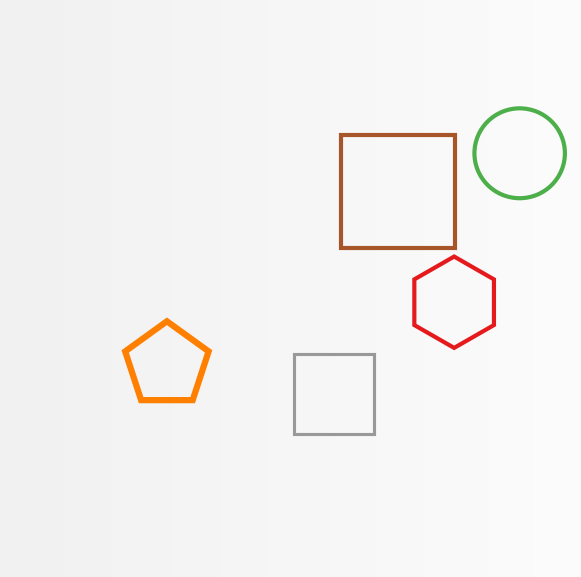[{"shape": "hexagon", "thickness": 2, "radius": 0.4, "center": [0.781, 0.476]}, {"shape": "circle", "thickness": 2, "radius": 0.39, "center": [0.894, 0.734]}, {"shape": "pentagon", "thickness": 3, "radius": 0.38, "center": [0.287, 0.367]}, {"shape": "square", "thickness": 2, "radius": 0.49, "center": [0.685, 0.668]}, {"shape": "square", "thickness": 1.5, "radius": 0.35, "center": [0.575, 0.317]}]